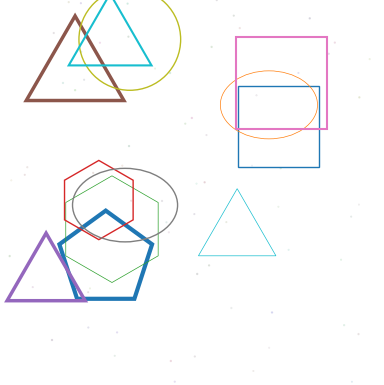[{"shape": "square", "thickness": 1, "radius": 0.53, "center": [0.723, 0.672]}, {"shape": "pentagon", "thickness": 3, "radius": 0.63, "center": [0.275, 0.326]}, {"shape": "oval", "thickness": 0.5, "radius": 0.63, "center": [0.699, 0.728]}, {"shape": "hexagon", "thickness": 0.5, "radius": 0.69, "center": [0.291, 0.405]}, {"shape": "hexagon", "thickness": 1, "radius": 0.51, "center": [0.257, 0.48]}, {"shape": "triangle", "thickness": 2.5, "radius": 0.58, "center": [0.12, 0.277]}, {"shape": "triangle", "thickness": 2.5, "radius": 0.73, "center": [0.195, 0.812]}, {"shape": "square", "thickness": 1.5, "radius": 0.59, "center": [0.732, 0.784]}, {"shape": "oval", "thickness": 1, "radius": 0.68, "center": [0.325, 0.467]}, {"shape": "circle", "thickness": 1, "radius": 0.66, "center": [0.337, 0.898]}, {"shape": "triangle", "thickness": 1.5, "radius": 0.62, "center": [0.286, 0.892]}, {"shape": "triangle", "thickness": 0.5, "radius": 0.58, "center": [0.616, 0.394]}]